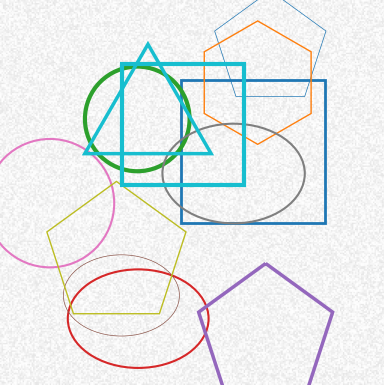[{"shape": "square", "thickness": 2, "radius": 0.93, "center": [0.657, 0.606]}, {"shape": "pentagon", "thickness": 0.5, "radius": 0.76, "center": [0.702, 0.872]}, {"shape": "hexagon", "thickness": 1, "radius": 0.8, "center": [0.669, 0.785]}, {"shape": "circle", "thickness": 3, "radius": 0.68, "center": [0.357, 0.691]}, {"shape": "oval", "thickness": 1.5, "radius": 0.91, "center": [0.359, 0.172]}, {"shape": "pentagon", "thickness": 2.5, "radius": 0.91, "center": [0.69, 0.133]}, {"shape": "oval", "thickness": 0.5, "radius": 0.75, "center": [0.315, 0.233]}, {"shape": "circle", "thickness": 1.5, "radius": 0.83, "center": [0.13, 0.472]}, {"shape": "oval", "thickness": 1.5, "radius": 0.92, "center": [0.607, 0.549]}, {"shape": "pentagon", "thickness": 1, "radius": 0.95, "center": [0.302, 0.339]}, {"shape": "triangle", "thickness": 2.5, "radius": 0.95, "center": [0.384, 0.696]}, {"shape": "square", "thickness": 3, "radius": 0.79, "center": [0.476, 0.677]}]